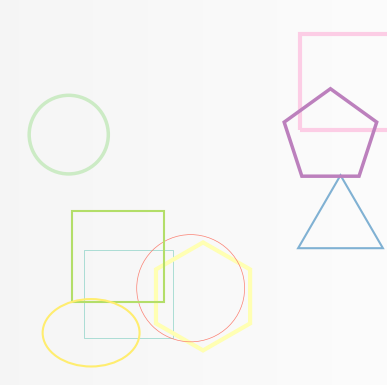[{"shape": "square", "thickness": 0.5, "radius": 0.57, "center": [0.331, 0.236]}, {"shape": "hexagon", "thickness": 3, "radius": 0.7, "center": [0.524, 0.23]}, {"shape": "circle", "thickness": 0.5, "radius": 0.7, "center": [0.492, 0.251]}, {"shape": "triangle", "thickness": 1.5, "radius": 0.63, "center": [0.879, 0.418]}, {"shape": "square", "thickness": 1.5, "radius": 0.59, "center": [0.305, 0.334]}, {"shape": "square", "thickness": 3, "radius": 0.62, "center": [0.898, 0.788]}, {"shape": "pentagon", "thickness": 2.5, "radius": 0.63, "center": [0.853, 0.644]}, {"shape": "circle", "thickness": 2.5, "radius": 0.51, "center": [0.177, 0.65]}, {"shape": "oval", "thickness": 1.5, "radius": 0.63, "center": [0.235, 0.136]}]